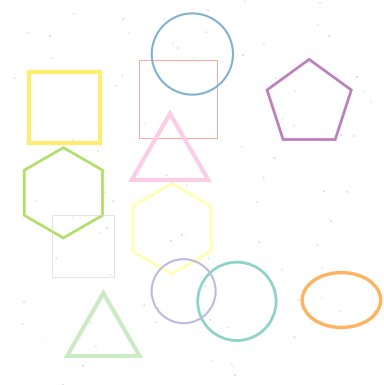[{"shape": "circle", "thickness": 2, "radius": 0.51, "center": [0.615, 0.217]}, {"shape": "hexagon", "thickness": 2, "radius": 0.59, "center": [0.446, 0.406]}, {"shape": "circle", "thickness": 1.5, "radius": 0.42, "center": [0.477, 0.244]}, {"shape": "square", "thickness": 0.5, "radius": 0.51, "center": [0.462, 0.743]}, {"shape": "circle", "thickness": 1.5, "radius": 0.53, "center": [0.5, 0.86]}, {"shape": "oval", "thickness": 2.5, "radius": 0.51, "center": [0.887, 0.221]}, {"shape": "hexagon", "thickness": 2, "radius": 0.59, "center": [0.165, 0.499]}, {"shape": "triangle", "thickness": 3, "radius": 0.57, "center": [0.442, 0.59]}, {"shape": "square", "thickness": 0.5, "radius": 0.41, "center": [0.216, 0.361]}, {"shape": "pentagon", "thickness": 2, "radius": 0.58, "center": [0.803, 0.731]}, {"shape": "triangle", "thickness": 3, "radius": 0.54, "center": [0.268, 0.13]}, {"shape": "square", "thickness": 3, "radius": 0.46, "center": [0.166, 0.72]}]